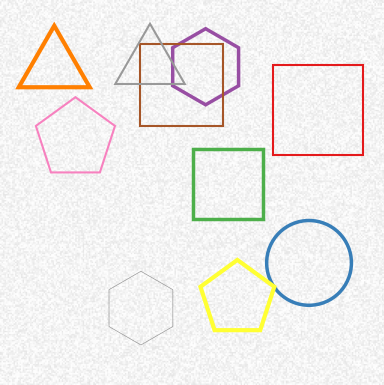[{"shape": "square", "thickness": 1.5, "radius": 0.58, "center": [0.826, 0.713]}, {"shape": "circle", "thickness": 2.5, "radius": 0.55, "center": [0.803, 0.317]}, {"shape": "square", "thickness": 2.5, "radius": 0.46, "center": [0.593, 0.523]}, {"shape": "hexagon", "thickness": 2.5, "radius": 0.49, "center": [0.534, 0.827]}, {"shape": "triangle", "thickness": 3, "radius": 0.53, "center": [0.141, 0.827]}, {"shape": "pentagon", "thickness": 3, "radius": 0.5, "center": [0.617, 0.224]}, {"shape": "square", "thickness": 1.5, "radius": 0.53, "center": [0.472, 0.779]}, {"shape": "pentagon", "thickness": 1.5, "radius": 0.54, "center": [0.196, 0.64]}, {"shape": "hexagon", "thickness": 0.5, "radius": 0.48, "center": [0.366, 0.2]}, {"shape": "triangle", "thickness": 1.5, "radius": 0.52, "center": [0.39, 0.834]}]